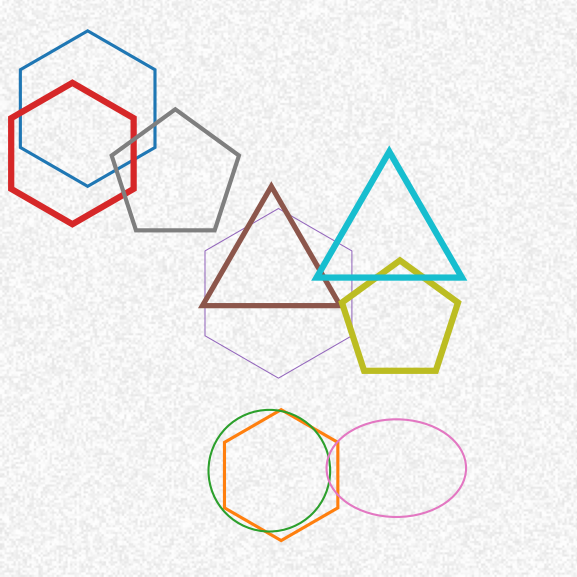[{"shape": "hexagon", "thickness": 1.5, "radius": 0.67, "center": [0.152, 0.811]}, {"shape": "hexagon", "thickness": 1.5, "radius": 0.57, "center": [0.487, 0.176]}, {"shape": "circle", "thickness": 1, "radius": 0.53, "center": [0.466, 0.184]}, {"shape": "hexagon", "thickness": 3, "radius": 0.61, "center": [0.125, 0.733]}, {"shape": "hexagon", "thickness": 0.5, "radius": 0.73, "center": [0.482, 0.491]}, {"shape": "triangle", "thickness": 2.5, "radius": 0.69, "center": [0.47, 0.539]}, {"shape": "oval", "thickness": 1, "radius": 0.6, "center": [0.686, 0.188]}, {"shape": "pentagon", "thickness": 2, "radius": 0.58, "center": [0.304, 0.694]}, {"shape": "pentagon", "thickness": 3, "radius": 0.53, "center": [0.693, 0.443]}, {"shape": "triangle", "thickness": 3, "radius": 0.73, "center": [0.674, 0.591]}]